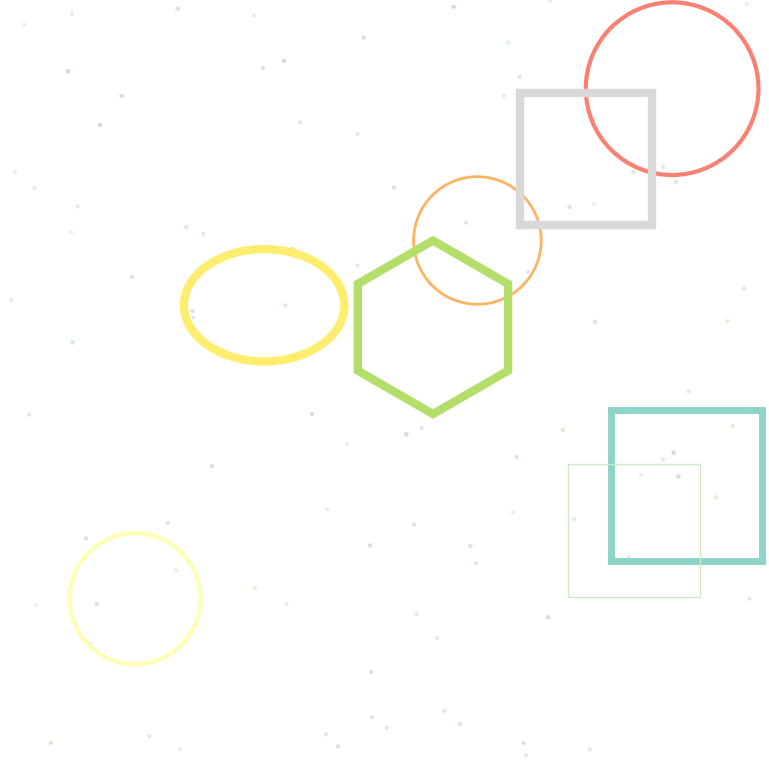[{"shape": "square", "thickness": 2.5, "radius": 0.49, "center": [0.891, 0.369]}, {"shape": "circle", "thickness": 1.5, "radius": 0.43, "center": [0.175, 0.222]}, {"shape": "circle", "thickness": 1.5, "radius": 0.56, "center": [0.873, 0.885]}, {"shape": "circle", "thickness": 1, "radius": 0.41, "center": [0.62, 0.688]}, {"shape": "hexagon", "thickness": 3, "radius": 0.56, "center": [0.562, 0.575]}, {"shape": "square", "thickness": 3, "radius": 0.43, "center": [0.761, 0.793]}, {"shape": "square", "thickness": 0.5, "radius": 0.43, "center": [0.823, 0.311]}, {"shape": "oval", "thickness": 3, "radius": 0.52, "center": [0.343, 0.604]}]